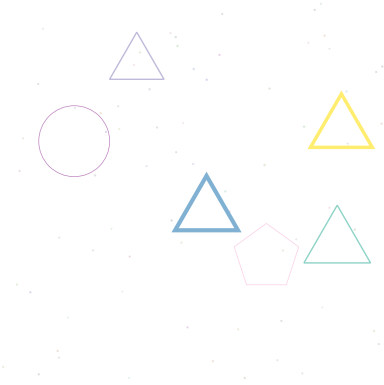[{"shape": "triangle", "thickness": 1, "radius": 0.5, "center": [0.876, 0.367]}, {"shape": "triangle", "thickness": 1, "radius": 0.41, "center": [0.355, 0.835]}, {"shape": "triangle", "thickness": 3, "radius": 0.47, "center": [0.536, 0.449]}, {"shape": "pentagon", "thickness": 0.5, "radius": 0.44, "center": [0.692, 0.332]}, {"shape": "circle", "thickness": 0.5, "radius": 0.46, "center": [0.193, 0.633]}, {"shape": "triangle", "thickness": 2.5, "radius": 0.46, "center": [0.887, 0.664]}]